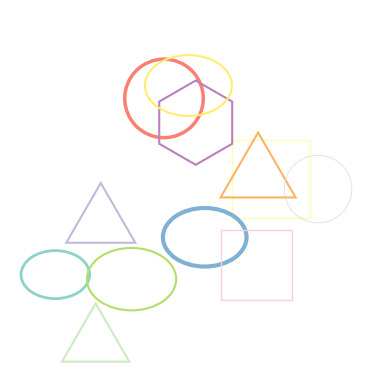[{"shape": "oval", "thickness": 2, "radius": 0.45, "center": [0.144, 0.287]}, {"shape": "square", "thickness": 1, "radius": 0.51, "center": [0.704, 0.534]}, {"shape": "triangle", "thickness": 1.5, "radius": 0.52, "center": [0.262, 0.421]}, {"shape": "circle", "thickness": 2.5, "radius": 0.51, "center": [0.426, 0.744]}, {"shape": "oval", "thickness": 3, "radius": 0.54, "center": [0.532, 0.384]}, {"shape": "triangle", "thickness": 1.5, "radius": 0.56, "center": [0.67, 0.543]}, {"shape": "oval", "thickness": 1.5, "radius": 0.58, "center": [0.342, 0.275]}, {"shape": "square", "thickness": 1, "radius": 0.46, "center": [0.666, 0.312]}, {"shape": "circle", "thickness": 0.5, "radius": 0.44, "center": [0.826, 0.509]}, {"shape": "hexagon", "thickness": 1.5, "radius": 0.55, "center": [0.508, 0.681]}, {"shape": "triangle", "thickness": 1.5, "radius": 0.5, "center": [0.248, 0.111]}, {"shape": "oval", "thickness": 1.5, "radius": 0.56, "center": [0.489, 0.778]}]